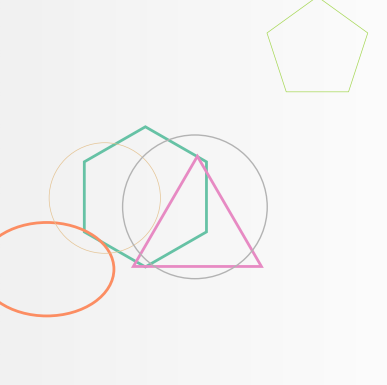[{"shape": "hexagon", "thickness": 2, "radius": 0.91, "center": [0.375, 0.489]}, {"shape": "oval", "thickness": 2, "radius": 0.87, "center": [0.121, 0.301]}, {"shape": "triangle", "thickness": 2, "radius": 0.95, "center": [0.509, 0.403]}, {"shape": "pentagon", "thickness": 0.5, "radius": 0.68, "center": [0.819, 0.872]}, {"shape": "circle", "thickness": 0.5, "radius": 0.72, "center": [0.27, 0.486]}, {"shape": "circle", "thickness": 1, "radius": 0.93, "center": [0.503, 0.463]}]